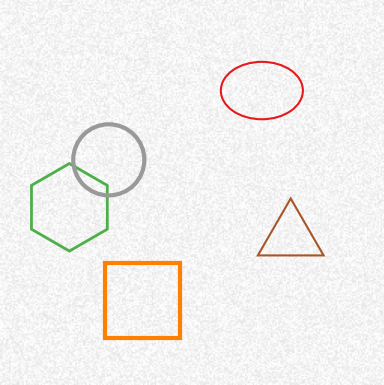[{"shape": "oval", "thickness": 1.5, "radius": 0.53, "center": [0.68, 0.765]}, {"shape": "hexagon", "thickness": 2, "radius": 0.57, "center": [0.18, 0.462]}, {"shape": "square", "thickness": 3, "radius": 0.49, "center": [0.37, 0.219]}, {"shape": "triangle", "thickness": 1.5, "radius": 0.49, "center": [0.755, 0.386]}, {"shape": "circle", "thickness": 3, "radius": 0.46, "center": [0.283, 0.585]}]